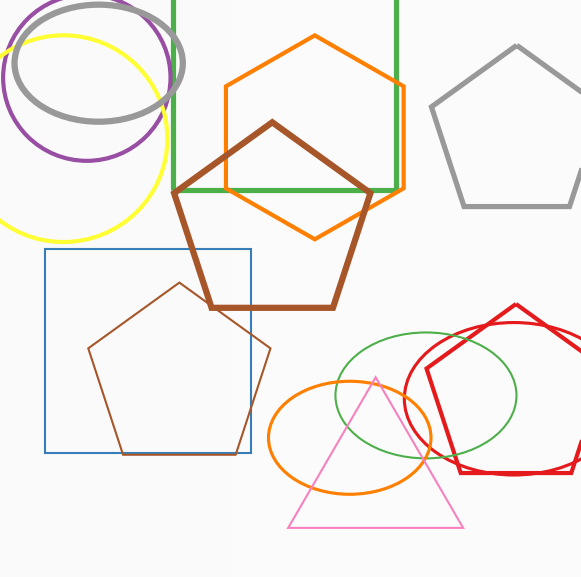[{"shape": "oval", "thickness": 1.5, "radius": 0.94, "center": [0.884, 0.309]}, {"shape": "pentagon", "thickness": 2, "radius": 0.81, "center": [0.888, 0.311]}, {"shape": "square", "thickness": 1, "radius": 0.88, "center": [0.255, 0.391]}, {"shape": "oval", "thickness": 1, "radius": 0.78, "center": [0.733, 0.314]}, {"shape": "square", "thickness": 2.5, "radius": 0.96, "center": [0.489, 0.863]}, {"shape": "circle", "thickness": 2, "radius": 0.72, "center": [0.149, 0.865]}, {"shape": "oval", "thickness": 1.5, "radius": 0.7, "center": [0.602, 0.241]}, {"shape": "hexagon", "thickness": 2, "radius": 0.88, "center": [0.542, 0.761]}, {"shape": "circle", "thickness": 2, "radius": 0.89, "center": [0.109, 0.759]}, {"shape": "pentagon", "thickness": 3, "radius": 0.89, "center": [0.468, 0.61]}, {"shape": "pentagon", "thickness": 1, "radius": 0.82, "center": [0.309, 0.345]}, {"shape": "triangle", "thickness": 1, "radius": 0.87, "center": [0.646, 0.172]}, {"shape": "pentagon", "thickness": 2.5, "radius": 0.77, "center": [0.889, 0.766]}, {"shape": "oval", "thickness": 3, "radius": 0.72, "center": [0.17, 0.89]}]